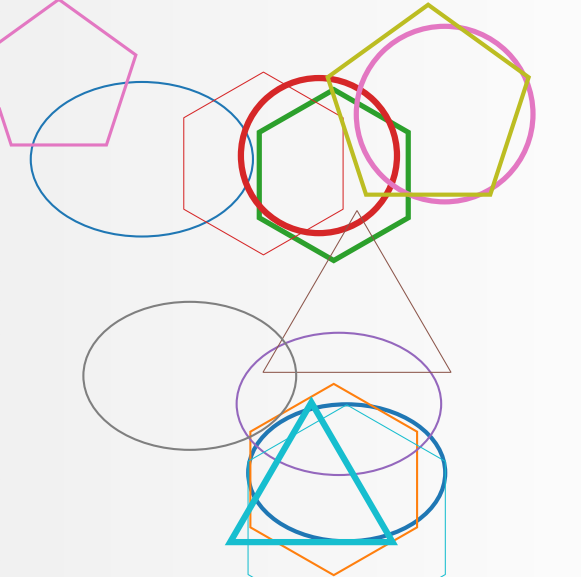[{"shape": "oval", "thickness": 2, "radius": 0.85, "center": [0.596, 0.18]}, {"shape": "oval", "thickness": 1, "radius": 0.96, "center": [0.244, 0.723]}, {"shape": "hexagon", "thickness": 1, "radius": 0.83, "center": [0.574, 0.169]}, {"shape": "hexagon", "thickness": 2.5, "radius": 0.74, "center": [0.574, 0.696]}, {"shape": "hexagon", "thickness": 0.5, "radius": 0.79, "center": [0.453, 0.716]}, {"shape": "circle", "thickness": 3, "radius": 0.67, "center": [0.549, 0.73]}, {"shape": "oval", "thickness": 1, "radius": 0.88, "center": [0.583, 0.3]}, {"shape": "triangle", "thickness": 0.5, "radius": 0.93, "center": [0.614, 0.448]}, {"shape": "pentagon", "thickness": 1.5, "radius": 0.7, "center": [0.101, 0.861]}, {"shape": "circle", "thickness": 2.5, "radius": 0.76, "center": [0.765, 0.802]}, {"shape": "oval", "thickness": 1, "radius": 0.92, "center": [0.327, 0.348]}, {"shape": "pentagon", "thickness": 2, "radius": 0.91, "center": [0.737, 0.809]}, {"shape": "triangle", "thickness": 3, "radius": 0.81, "center": [0.536, 0.141]}, {"shape": "hexagon", "thickness": 0.5, "radius": 0.98, "center": [0.596, 0.102]}]